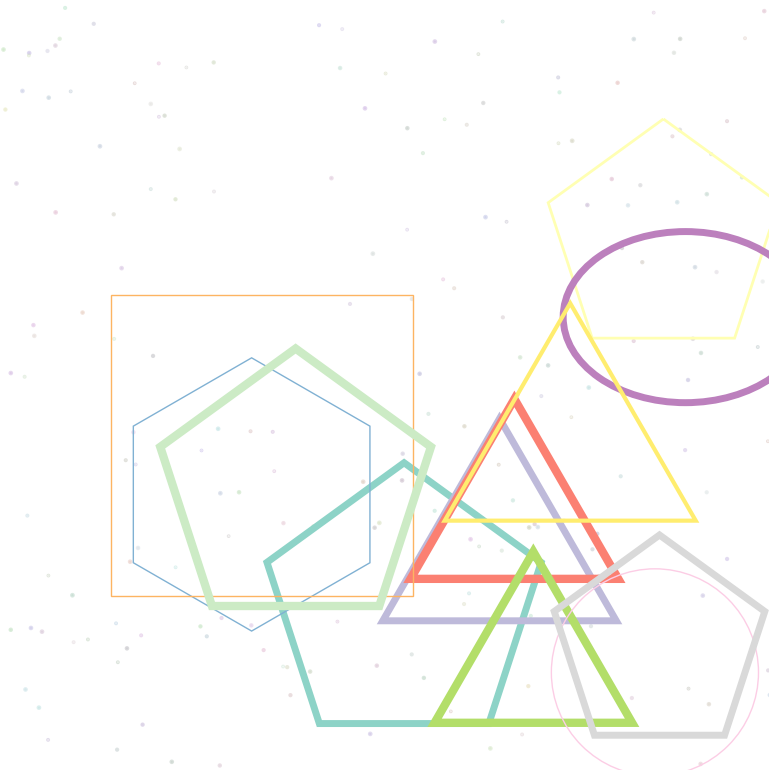[{"shape": "pentagon", "thickness": 2.5, "radius": 0.94, "center": [0.525, 0.212]}, {"shape": "pentagon", "thickness": 1, "radius": 0.79, "center": [0.862, 0.688]}, {"shape": "triangle", "thickness": 2.5, "radius": 0.88, "center": [0.649, 0.281]}, {"shape": "triangle", "thickness": 3, "radius": 0.78, "center": [0.668, 0.326]}, {"shape": "hexagon", "thickness": 0.5, "radius": 0.89, "center": [0.327, 0.358]}, {"shape": "square", "thickness": 0.5, "radius": 0.98, "center": [0.34, 0.422]}, {"shape": "triangle", "thickness": 3, "radius": 0.74, "center": [0.693, 0.135]}, {"shape": "circle", "thickness": 0.5, "radius": 0.67, "center": [0.851, 0.127]}, {"shape": "pentagon", "thickness": 2.5, "radius": 0.72, "center": [0.857, 0.161]}, {"shape": "oval", "thickness": 2.5, "radius": 0.79, "center": [0.89, 0.588]}, {"shape": "pentagon", "thickness": 3, "radius": 0.92, "center": [0.384, 0.363]}, {"shape": "triangle", "thickness": 1.5, "radius": 0.94, "center": [0.741, 0.418]}]